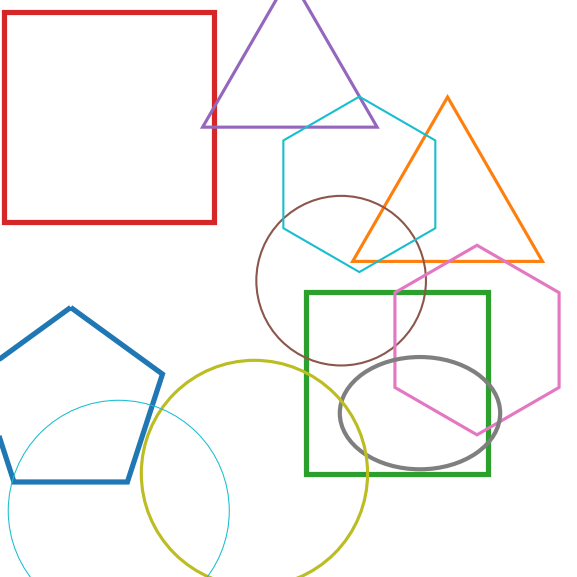[{"shape": "pentagon", "thickness": 2.5, "radius": 0.84, "center": [0.122, 0.3]}, {"shape": "triangle", "thickness": 1.5, "radius": 0.95, "center": [0.775, 0.641]}, {"shape": "square", "thickness": 2.5, "radius": 0.79, "center": [0.687, 0.336]}, {"shape": "square", "thickness": 2.5, "radius": 0.91, "center": [0.189, 0.797]}, {"shape": "triangle", "thickness": 1.5, "radius": 0.87, "center": [0.502, 0.866]}, {"shape": "circle", "thickness": 1, "radius": 0.73, "center": [0.591, 0.513]}, {"shape": "hexagon", "thickness": 1.5, "radius": 0.82, "center": [0.826, 0.41]}, {"shape": "oval", "thickness": 2, "radius": 0.69, "center": [0.727, 0.284]}, {"shape": "circle", "thickness": 1.5, "radius": 0.98, "center": [0.441, 0.179]}, {"shape": "circle", "thickness": 0.5, "radius": 0.96, "center": [0.206, 0.115]}, {"shape": "hexagon", "thickness": 1, "radius": 0.76, "center": [0.622, 0.68]}]